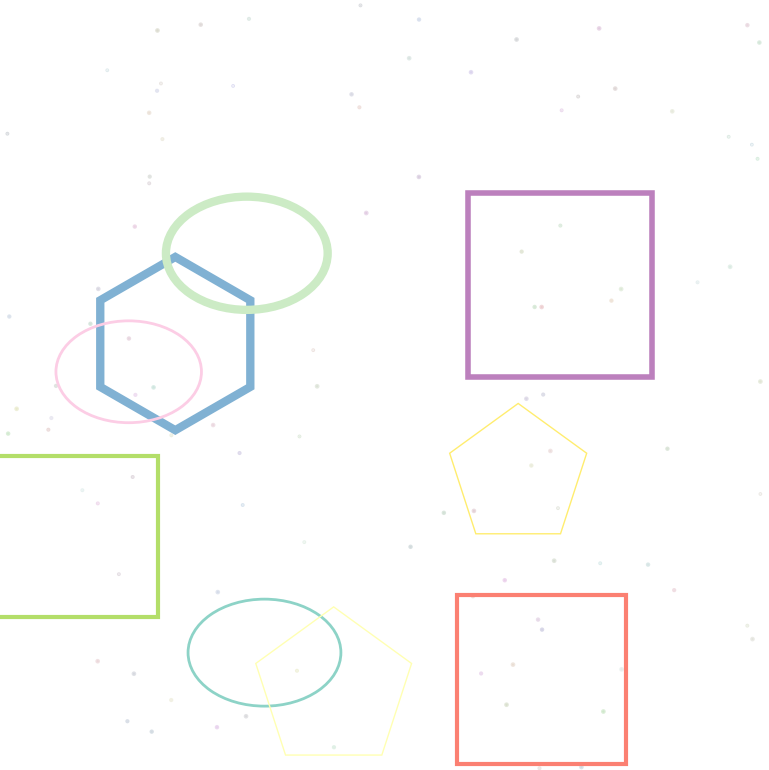[{"shape": "oval", "thickness": 1, "radius": 0.5, "center": [0.343, 0.152]}, {"shape": "pentagon", "thickness": 0.5, "radius": 0.53, "center": [0.433, 0.105]}, {"shape": "square", "thickness": 1.5, "radius": 0.55, "center": [0.704, 0.118]}, {"shape": "hexagon", "thickness": 3, "radius": 0.56, "center": [0.228, 0.554]}, {"shape": "square", "thickness": 1.5, "radius": 0.52, "center": [0.1, 0.303]}, {"shape": "oval", "thickness": 1, "radius": 0.47, "center": [0.167, 0.517]}, {"shape": "square", "thickness": 2, "radius": 0.6, "center": [0.728, 0.629]}, {"shape": "oval", "thickness": 3, "radius": 0.53, "center": [0.321, 0.671]}, {"shape": "pentagon", "thickness": 0.5, "radius": 0.47, "center": [0.673, 0.382]}]